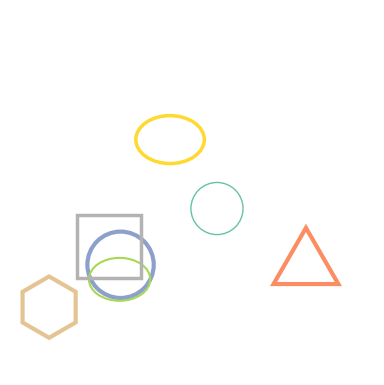[{"shape": "circle", "thickness": 1, "radius": 0.34, "center": [0.564, 0.458]}, {"shape": "triangle", "thickness": 3, "radius": 0.49, "center": [0.795, 0.311]}, {"shape": "circle", "thickness": 3, "radius": 0.43, "center": [0.313, 0.312]}, {"shape": "oval", "thickness": 1.5, "radius": 0.4, "center": [0.311, 0.274]}, {"shape": "oval", "thickness": 2.5, "radius": 0.44, "center": [0.442, 0.637]}, {"shape": "hexagon", "thickness": 3, "radius": 0.4, "center": [0.128, 0.202]}, {"shape": "square", "thickness": 2.5, "radius": 0.41, "center": [0.284, 0.36]}]